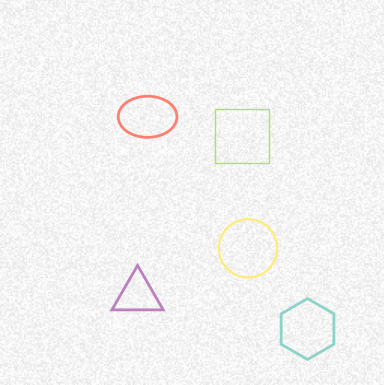[{"shape": "hexagon", "thickness": 2, "radius": 0.4, "center": [0.799, 0.145]}, {"shape": "oval", "thickness": 2, "radius": 0.38, "center": [0.383, 0.697]}, {"shape": "square", "thickness": 1, "radius": 0.35, "center": [0.629, 0.647]}, {"shape": "triangle", "thickness": 2, "radius": 0.38, "center": [0.357, 0.234]}, {"shape": "circle", "thickness": 1.5, "radius": 0.38, "center": [0.644, 0.355]}]